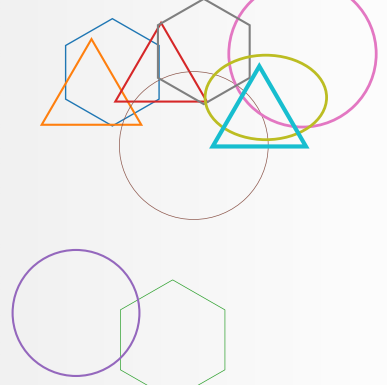[{"shape": "hexagon", "thickness": 1, "radius": 0.7, "center": [0.29, 0.812]}, {"shape": "triangle", "thickness": 1.5, "radius": 0.74, "center": [0.236, 0.75]}, {"shape": "hexagon", "thickness": 0.5, "radius": 0.78, "center": [0.446, 0.117]}, {"shape": "triangle", "thickness": 1.5, "radius": 0.68, "center": [0.416, 0.804]}, {"shape": "circle", "thickness": 1.5, "radius": 0.82, "center": [0.196, 0.187]}, {"shape": "circle", "thickness": 0.5, "radius": 0.96, "center": [0.5, 0.622]}, {"shape": "circle", "thickness": 2, "radius": 0.95, "center": [0.781, 0.86]}, {"shape": "hexagon", "thickness": 1.5, "radius": 0.68, "center": [0.526, 0.866]}, {"shape": "oval", "thickness": 2, "radius": 0.78, "center": [0.686, 0.747]}, {"shape": "triangle", "thickness": 3, "radius": 0.69, "center": [0.669, 0.689]}]